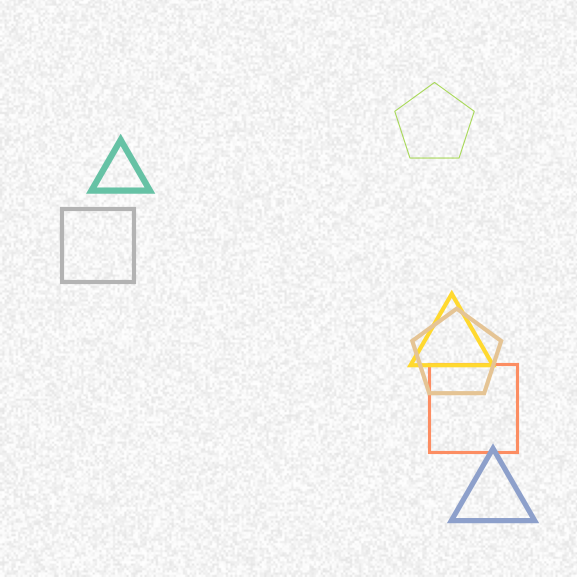[{"shape": "triangle", "thickness": 3, "radius": 0.29, "center": [0.209, 0.698]}, {"shape": "square", "thickness": 1.5, "radius": 0.38, "center": [0.82, 0.292]}, {"shape": "triangle", "thickness": 2.5, "radius": 0.42, "center": [0.854, 0.139]}, {"shape": "pentagon", "thickness": 0.5, "radius": 0.36, "center": [0.752, 0.784]}, {"shape": "triangle", "thickness": 2, "radius": 0.41, "center": [0.782, 0.408]}, {"shape": "pentagon", "thickness": 2, "radius": 0.4, "center": [0.791, 0.384]}, {"shape": "square", "thickness": 2, "radius": 0.31, "center": [0.17, 0.574]}]